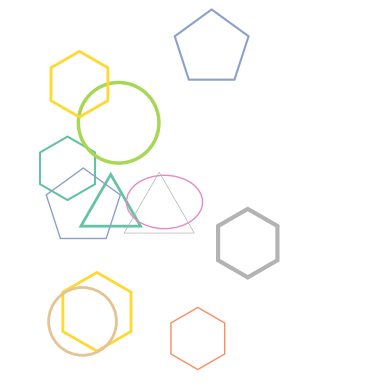[{"shape": "hexagon", "thickness": 1.5, "radius": 0.41, "center": [0.175, 0.563]}, {"shape": "triangle", "thickness": 2, "radius": 0.45, "center": [0.288, 0.457]}, {"shape": "hexagon", "thickness": 1, "radius": 0.4, "center": [0.514, 0.121]}, {"shape": "pentagon", "thickness": 1.5, "radius": 0.5, "center": [0.55, 0.875]}, {"shape": "pentagon", "thickness": 1, "radius": 0.51, "center": [0.216, 0.462]}, {"shape": "oval", "thickness": 1, "radius": 0.49, "center": [0.427, 0.475]}, {"shape": "circle", "thickness": 2.5, "radius": 0.52, "center": [0.308, 0.681]}, {"shape": "hexagon", "thickness": 2, "radius": 0.51, "center": [0.252, 0.19]}, {"shape": "hexagon", "thickness": 2, "radius": 0.43, "center": [0.206, 0.781]}, {"shape": "circle", "thickness": 2, "radius": 0.44, "center": [0.214, 0.165]}, {"shape": "hexagon", "thickness": 3, "radius": 0.44, "center": [0.644, 0.368]}, {"shape": "triangle", "thickness": 0.5, "radius": 0.53, "center": [0.413, 0.447]}]